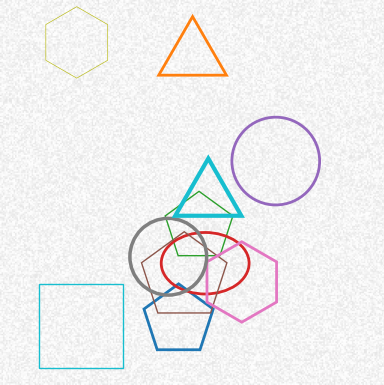[{"shape": "pentagon", "thickness": 2, "radius": 0.47, "center": [0.464, 0.168]}, {"shape": "triangle", "thickness": 2, "radius": 0.51, "center": [0.5, 0.855]}, {"shape": "pentagon", "thickness": 1, "radius": 0.46, "center": [0.517, 0.411]}, {"shape": "oval", "thickness": 2, "radius": 0.57, "center": [0.533, 0.316]}, {"shape": "circle", "thickness": 2, "radius": 0.57, "center": [0.716, 0.582]}, {"shape": "pentagon", "thickness": 1, "radius": 0.58, "center": [0.478, 0.281]}, {"shape": "hexagon", "thickness": 2, "radius": 0.52, "center": [0.628, 0.268]}, {"shape": "circle", "thickness": 2.5, "radius": 0.5, "center": [0.437, 0.333]}, {"shape": "hexagon", "thickness": 0.5, "radius": 0.46, "center": [0.199, 0.89]}, {"shape": "square", "thickness": 1, "radius": 0.54, "center": [0.209, 0.154]}, {"shape": "triangle", "thickness": 3, "radius": 0.5, "center": [0.541, 0.489]}]